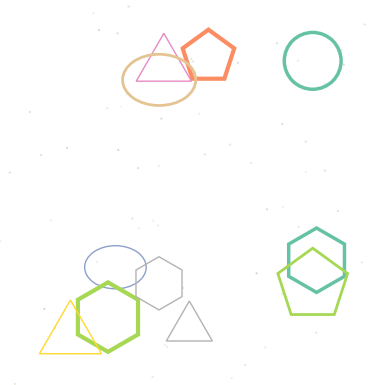[{"shape": "hexagon", "thickness": 2.5, "radius": 0.42, "center": [0.822, 0.324]}, {"shape": "circle", "thickness": 2.5, "radius": 0.37, "center": [0.812, 0.842]}, {"shape": "pentagon", "thickness": 3, "radius": 0.35, "center": [0.541, 0.853]}, {"shape": "oval", "thickness": 1, "radius": 0.4, "center": [0.3, 0.306]}, {"shape": "triangle", "thickness": 1, "radius": 0.41, "center": [0.426, 0.831]}, {"shape": "hexagon", "thickness": 3, "radius": 0.45, "center": [0.28, 0.176]}, {"shape": "pentagon", "thickness": 2, "radius": 0.48, "center": [0.812, 0.26]}, {"shape": "triangle", "thickness": 1, "radius": 0.46, "center": [0.183, 0.128]}, {"shape": "oval", "thickness": 2, "radius": 0.48, "center": [0.413, 0.793]}, {"shape": "triangle", "thickness": 1, "radius": 0.35, "center": [0.492, 0.149]}, {"shape": "hexagon", "thickness": 1, "radius": 0.35, "center": [0.413, 0.264]}]